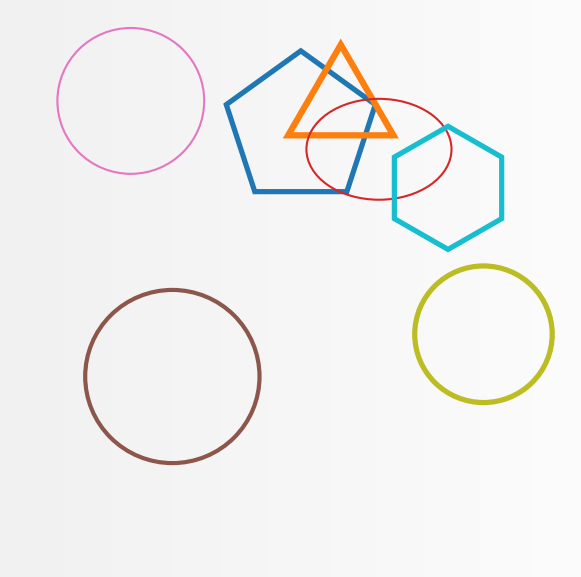[{"shape": "pentagon", "thickness": 2.5, "radius": 0.67, "center": [0.518, 0.776]}, {"shape": "triangle", "thickness": 3, "radius": 0.52, "center": [0.586, 0.817]}, {"shape": "oval", "thickness": 1, "radius": 0.62, "center": [0.652, 0.741]}, {"shape": "circle", "thickness": 2, "radius": 0.75, "center": [0.297, 0.347]}, {"shape": "circle", "thickness": 1, "radius": 0.63, "center": [0.225, 0.824]}, {"shape": "circle", "thickness": 2.5, "radius": 0.59, "center": [0.832, 0.42]}, {"shape": "hexagon", "thickness": 2.5, "radius": 0.53, "center": [0.771, 0.674]}]